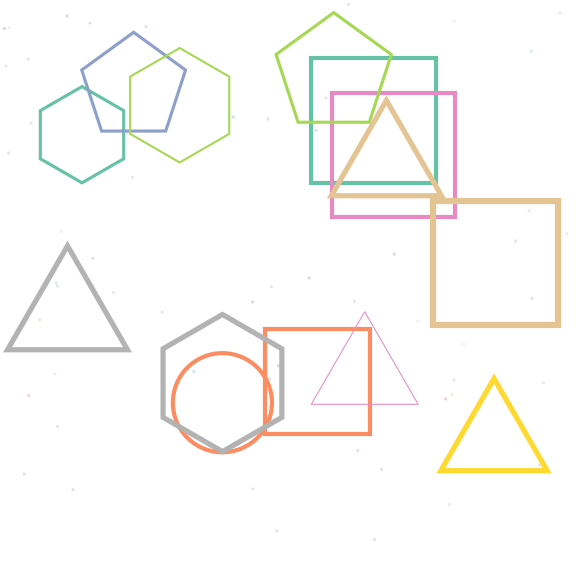[{"shape": "hexagon", "thickness": 1.5, "radius": 0.42, "center": [0.142, 0.766]}, {"shape": "square", "thickness": 2, "radius": 0.54, "center": [0.647, 0.791]}, {"shape": "circle", "thickness": 2, "radius": 0.43, "center": [0.385, 0.302]}, {"shape": "square", "thickness": 2, "radius": 0.46, "center": [0.55, 0.338]}, {"shape": "pentagon", "thickness": 1.5, "radius": 0.47, "center": [0.231, 0.849]}, {"shape": "square", "thickness": 2, "radius": 0.53, "center": [0.681, 0.731]}, {"shape": "triangle", "thickness": 0.5, "radius": 0.53, "center": [0.632, 0.352]}, {"shape": "hexagon", "thickness": 1, "radius": 0.5, "center": [0.311, 0.817]}, {"shape": "pentagon", "thickness": 1.5, "radius": 0.52, "center": [0.578, 0.872]}, {"shape": "triangle", "thickness": 2.5, "radius": 0.53, "center": [0.855, 0.237]}, {"shape": "triangle", "thickness": 2.5, "radius": 0.55, "center": [0.669, 0.715]}, {"shape": "square", "thickness": 3, "radius": 0.54, "center": [0.858, 0.544]}, {"shape": "triangle", "thickness": 2.5, "radius": 0.6, "center": [0.117, 0.453]}, {"shape": "hexagon", "thickness": 2.5, "radius": 0.59, "center": [0.385, 0.336]}]